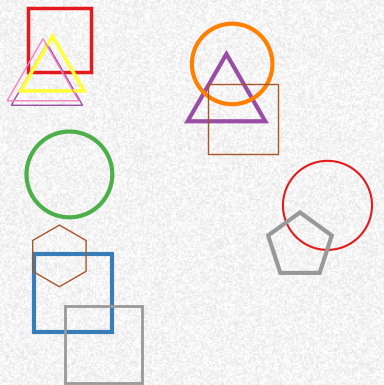[{"shape": "square", "thickness": 2.5, "radius": 0.41, "center": [0.154, 0.896]}, {"shape": "circle", "thickness": 1.5, "radius": 0.58, "center": [0.851, 0.467]}, {"shape": "square", "thickness": 3, "radius": 0.51, "center": [0.19, 0.239]}, {"shape": "circle", "thickness": 3, "radius": 0.56, "center": [0.18, 0.547]}, {"shape": "triangle", "thickness": 3, "radius": 0.58, "center": [0.588, 0.743]}, {"shape": "triangle", "thickness": 1, "radius": 0.53, "center": [0.122, 0.78]}, {"shape": "circle", "thickness": 3, "radius": 0.52, "center": [0.603, 0.834]}, {"shape": "triangle", "thickness": 2.5, "radius": 0.47, "center": [0.136, 0.811]}, {"shape": "square", "thickness": 1, "radius": 0.45, "center": [0.631, 0.691]}, {"shape": "hexagon", "thickness": 1, "radius": 0.4, "center": [0.154, 0.335]}, {"shape": "triangle", "thickness": 1, "radius": 0.54, "center": [0.112, 0.792]}, {"shape": "pentagon", "thickness": 3, "radius": 0.43, "center": [0.779, 0.361]}, {"shape": "square", "thickness": 2, "radius": 0.5, "center": [0.268, 0.106]}]